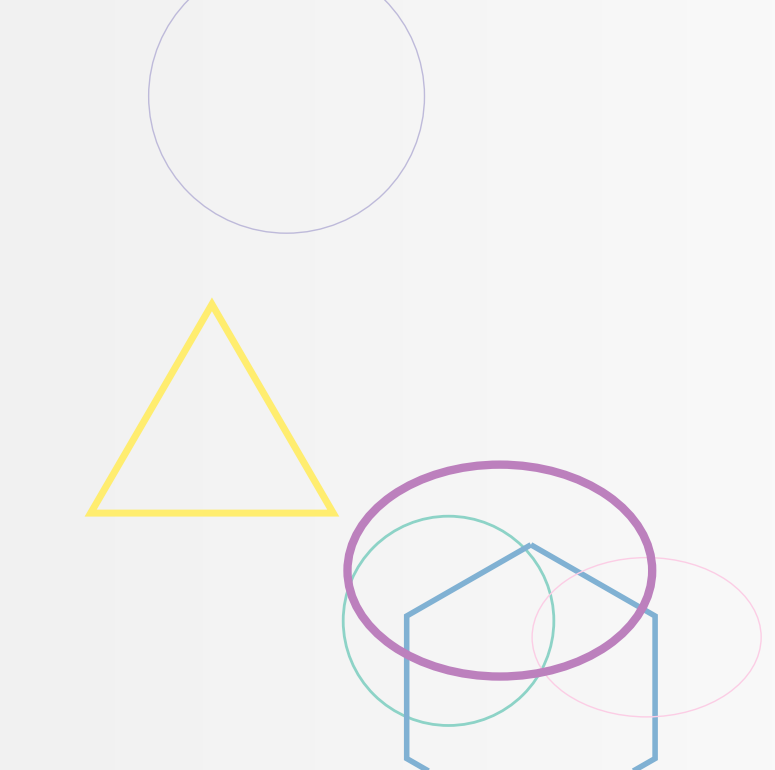[{"shape": "circle", "thickness": 1, "radius": 0.68, "center": [0.579, 0.194]}, {"shape": "circle", "thickness": 0.5, "radius": 0.89, "center": [0.37, 0.875]}, {"shape": "hexagon", "thickness": 2, "radius": 0.93, "center": [0.685, 0.107]}, {"shape": "oval", "thickness": 0.5, "radius": 0.74, "center": [0.834, 0.172]}, {"shape": "oval", "thickness": 3, "radius": 0.98, "center": [0.645, 0.259]}, {"shape": "triangle", "thickness": 2.5, "radius": 0.9, "center": [0.273, 0.424]}]